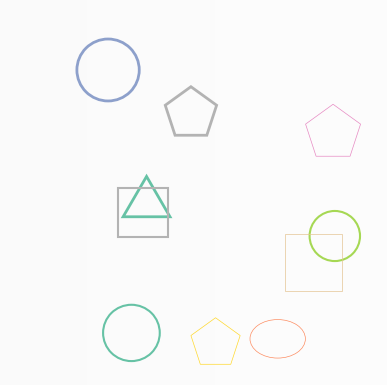[{"shape": "triangle", "thickness": 2, "radius": 0.35, "center": [0.378, 0.472]}, {"shape": "circle", "thickness": 1.5, "radius": 0.37, "center": [0.339, 0.135]}, {"shape": "oval", "thickness": 0.5, "radius": 0.36, "center": [0.717, 0.12]}, {"shape": "circle", "thickness": 2, "radius": 0.4, "center": [0.279, 0.818]}, {"shape": "pentagon", "thickness": 0.5, "radius": 0.37, "center": [0.86, 0.655]}, {"shape": "circle", "thickness": 1.5, "radius": 0.33, "center": [0.864, 0.387]}, {"shape": "pentagon", "thickness": 0.5, "radius": 0.33, "center": [0.556, 0.108]}, {"shape": "square", "thickness": 0.5, "radius": 0.37, "center": [0.809, 0.318]}, {"shape": "pentagon", "thickness": 2, "radius": 0.35, "center": [0.493, 0.705]}, {"shape": "square", "thickness": 1.5, "radius": 0.32, "center": [0.369, 0.449]}]